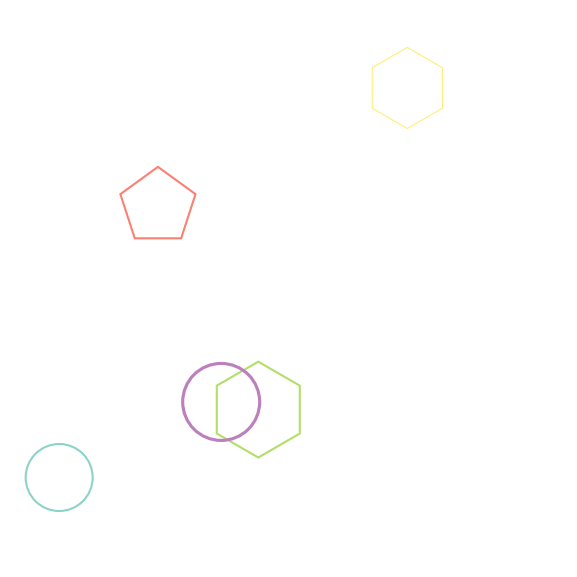[{"shape": "circle", "thickness": 1, "radius": 0.29, "center": [0.102, 0.172]}, {"shape": "pentagon", "thickness": 1, "radius": 0.34, "center": [0.273, 0.642]}, {"shape": "hexagon", "thickness": 1, "radius": 0.41, "center": [0.447, 0.29]}, {"shape": "circle", "thickness": 1.5, "radius": 0.33, "center": [0.383, 0.303]}, {"shape": "hexagon", "thickness": 0.5, "radius": 0.35, "center": [0.705, 0.847]}]